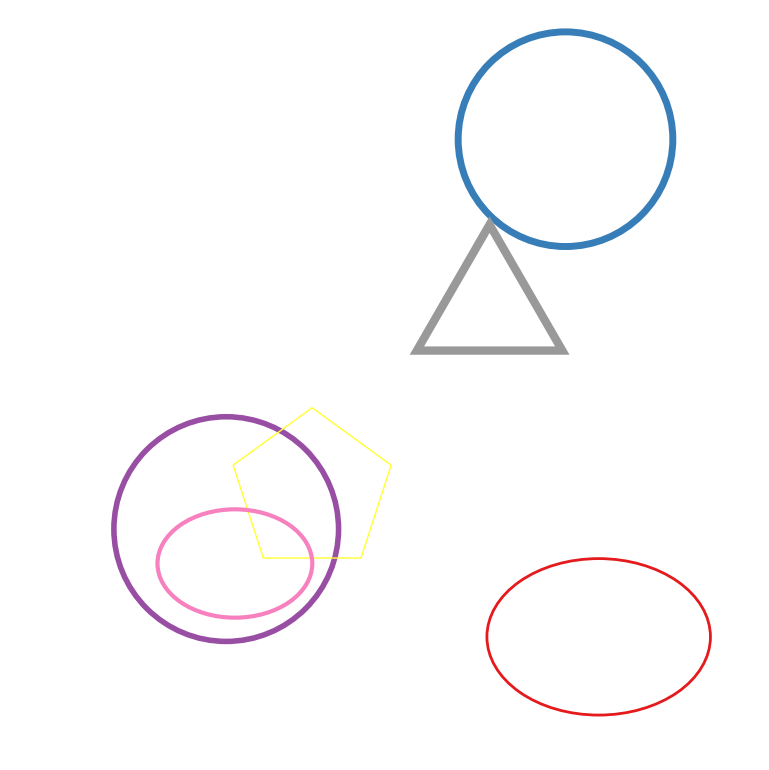[{"shape": "oval", "thickness": 1, "radius": 0.73, "center": [0.778, 0.173]}, {"shape": "circle", "thickness": 2.5, "radius": 0.7, "center": [0.734, 0.819]}, {"shape": "circle", "thickness": 2, "radius": 0.73, "center": [0.294, 0.313]}, {"shape": "pentagon", "thickness": 0.5, "radius": 0.54, "center": [0.405, 0.363]}, {"shape": "oval", "thickness": 1.5, "radius": 0.5, "center": [0.305, 0.268]}, {"shape": "triangle", "thickness": 3, "radius": 0.55, "center": [0.636, 0.599]}]